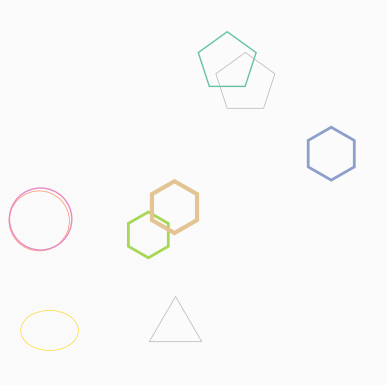[{"shape": "pentagon", "thickness": 1, "radius": 0.39, "center": [0.586, 0.839]}, {"shape": "circle", "thickness": 0.5, "radius": 0.39, "center": [0.101, 0.426]}, {"shape": "hexagon", "thickness": 2, "radius": 0.34, "center": [0.855, 0.601]}, {"shape": "circle", "thickness": 1, "radius": 0.4, "center": [0.105, 0.431]}, {"shape": "hexagon", "thickness": 2, "radius": 0.3, "center": [0.383, 0.39]}, {"shape": "oval", "thickness": 0.5, "radius": 0.37, "center": [0.128, 0.142]}, {"shape": "hexagon", "thickness": 3, "radius": 0.34, "center": [0.45, 0.462]}, {"shape": "triangle", "thickness": 0.5, "radius": 0.39, "center": [0.453, 0.152]}, {"shape": "pentagon", "thickness": 0.5, "radius": 0.4, "center": [0.633, 0.784]}]